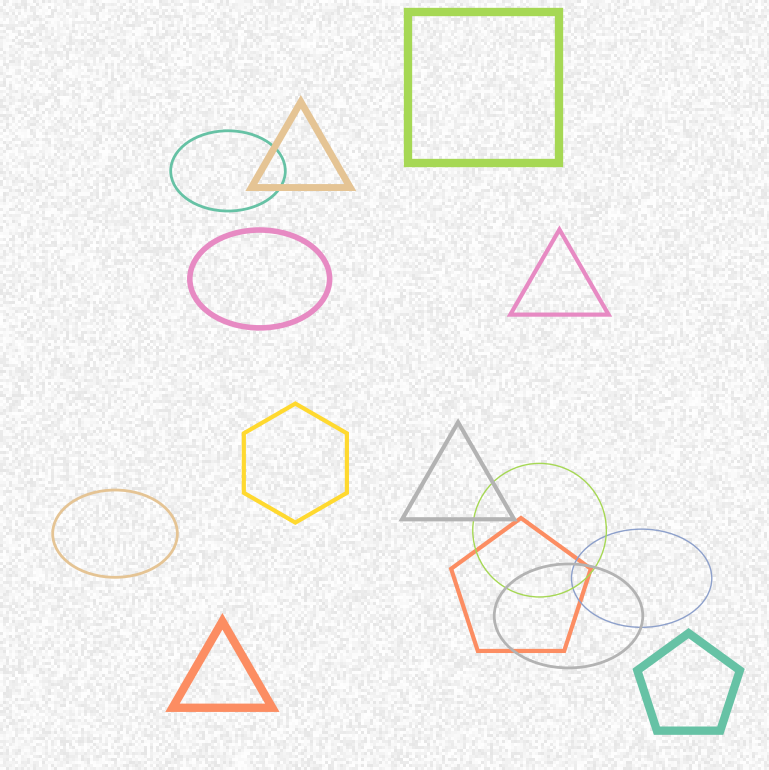[{"shape": "oval", "thickness": 1, "radius": 0.37, "center": [0.296, 0.778]}, {"shape": "pentagon", "thickness": 3, "radius": 0.35, "center": [0.894, 0.108]}, {"shape": "triangle", "thickness": 3, "radius": 0.37, "center": [0.289, 0.118]}, {"shape": "pentagon", "thickness": 1.5, "radius": 0.48, "center": [0.677, 0.232]}, {"shape": "oval", "thickness": 0.5, "radius": 0.46, "center": [0.833, 0.249]}, {"shape": "triangle", "thickness": 1.5, "radius": 0.37, "center": [0.727, 0.628]}, {"shape": "oval", "thickness": 2, "radius": 0.45, "center": [0.337, 0.638]}, {"shape": "square", "thickness": 3, "radius": 0.49, "center": [0.628, 0.887]}, {"shape": "circle", "thickness": 0.5, "radius": 0.43, "center": [0.701, 0.311]}, {"shape": "hexagon", "thickness": 1.5, "radius": 0.39, "center": [0.384, 0.399]}, {"shape": "oval", "thickness": 1, "radius": 0.4, "center": [0.149, 0.307]}, {"shape": "triangle", "thickness": 2.5, "radius": 0.37, "center": [0.391, 0.793]}, {"shape": "triangle", "thickness": 1.5, "radius": 0.42, "center": [0.595, 0.368]}, {"shape": "oval", "thickness": 1, "radius": 0.48, "center": [0.738, 0.2]}]